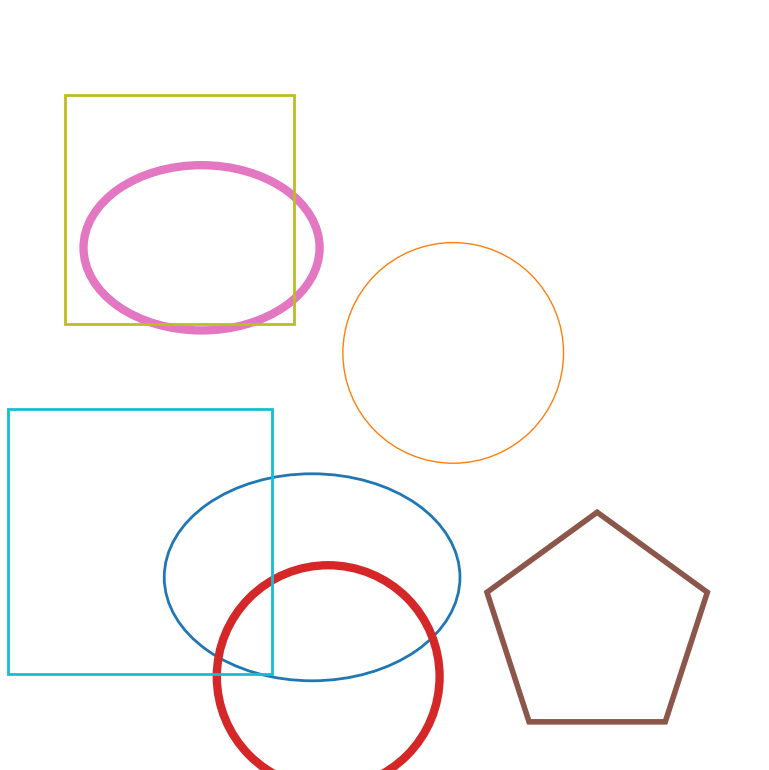[{"shape": "oval", "thickness": 1, "radius": 0.96, "center": [0.405, 0.25]}, {"shape": "circle", "thickness": 0.5, "radius": 0.72, "center": [0.589, 0.542]}, {"shape": "circle", "thickness": 3, "radius": 0.72, "center": [0.426, 0.121]}, {"shape": "pentagon", "thickness": 2, "radius": 0.75, "center": [0.776, 0.184]}, {"shape": "oval", "thickness": 3, "radius": 0.77, "center": [0.262, 0.678]}, {"shape": "square", "thickness": 1, "radius": 0.75, "center": [0.233, 0.728]}, {"shape": "square", "thickness": 1, "radius": 0.86, "center": [0.182, 0.297]}]